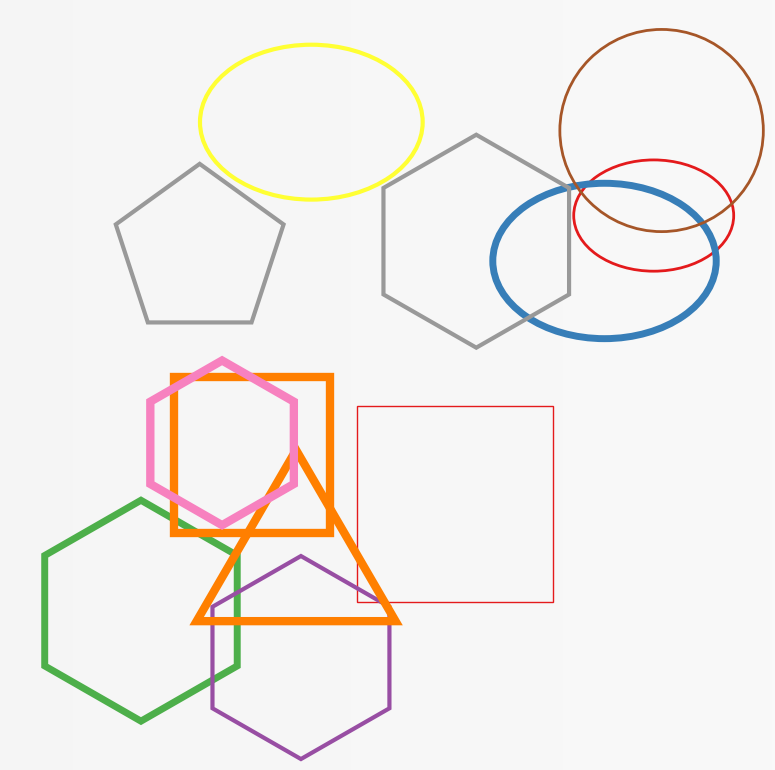[{"shape": "oval", "thickness": 1, "radius": 0.52, "center": [0.843, 0.72]}, {"shape": "square", "thickness": 0.5, "radius": 0.63, "center": [0.587, 0.345]}, {"shape": "oval", "thickness": 2.5, "radius": 0.72, "center": [0.78, 0.661]}, {"shape": "hexagon", "thickness": 2.5, "radius": 0.72, "center": [0.182, 0.207]}, {"shape": "hexagon", "thickness": 1.5, "radius": 0.66, "center": [0.388, 0.146]}, {"shape": "triangle", "thickness": 3, "radius": 0.74, "center": [0.382, 0.267]}, {"shape": "square", "thickness": 3, "radius": 0.51, "center": [0.325, 0.409]}, {"shape": "oval", "thickness": 1.5, "radius": 0.72, "center": [0.402, 0.841]}, {"shape": "circle", "thickness": 1, "radius": 0.66, "center": [0.854, 0.83]}, {"shape": "hexagon", "thickness": 3, "radius": 0.53, "center": [0.287, 0.425]}, {"shape": "pentagon", "thickness": 1.5, "radius": 0.57, "center": [0.258, 0.673]}, {"shape": "hexagon", "thickness": 1.5, "radius": 0.69, "center": [0.615, 0.687]}]